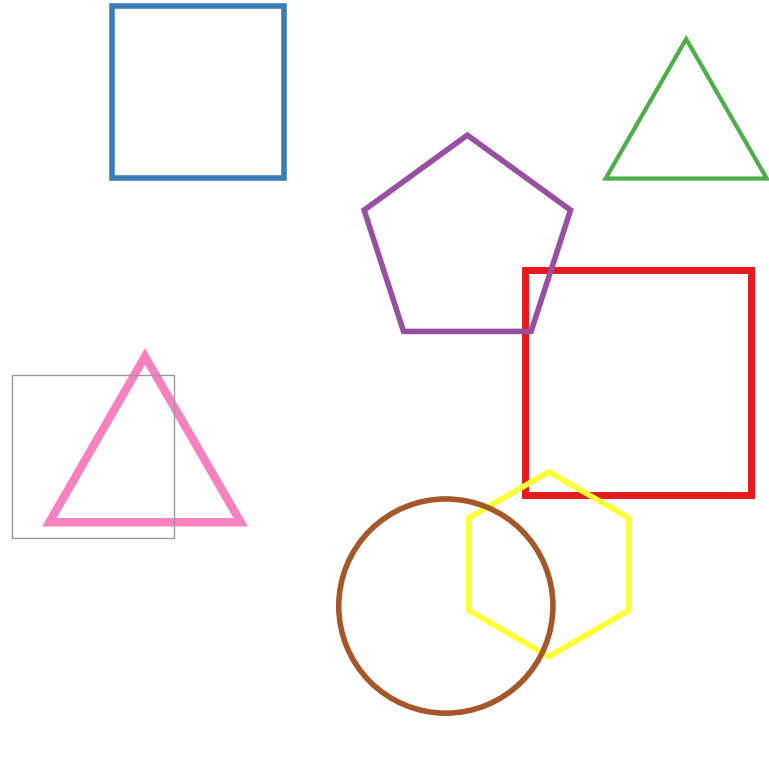[{"shape": "square", "thickness": 2.5, "radius": 0.73, "center": [0.829, 0.503]}, {"shape": "square", "thickness": 2, "radius": 0.56, "center": [0.257, 0.881]}, {"shape": "triangle", "thickness": 1.5, "radius": 0.6, "center": [0.891, 0.829]}, {"shape": "pentagon", "thickness": 2, "radius": 0.7, "center": [0.607, 0.684]}, {"shape": "hexagon", "thickness": 2, "radius": 0.6, "center": [0.713, 0.267]}, {"shape": "circle", "thickness": 2, "radius": 0.7, "center": [0.579, 0.213]}, {"shape": "triangle", "thickness": 3, "radius": 0.72, "center": [0.188, 0.393]}, {"shape": "square", "thickness": 0.5, "radius": 0.53, "center": [0.121, 0.407]}]